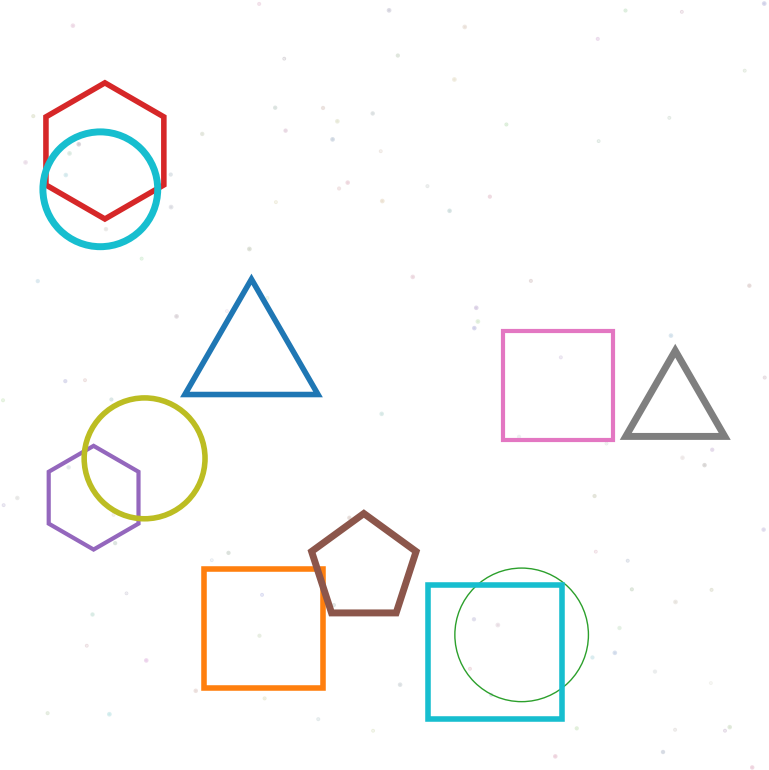[{"shape": "triangle", "thickness": 2, "radius": 0.5, "center": [0.327, 0.538]}, {"shape": "square", "thickness": 2, "radius": 0.39, "center": [0.342, 0.184]}, {"shape": "circle", "thickness": 0.5, "radius": 0.43, "center": [0.677, 0.175]}, {"shape": "hexagon", "thickness": 2, "radius": 0.44, "center": [0.136, 0.804]}, {"shape": "hexagon", "thickness": 1.5, "radius": 0.34, "center": [0.122, 0.354]}, {"shape": "pentagon", "thickness": 2.5, "radius": 0.36, "center": [0.473, 0.262]}, {"shape": "square", "thickness": 1.5, "radius": 0.35, "center": [0.725, 0.499]}, {"shape": "triangle", "thickness": 2.5, "radius": 0.37, "center": [0.877, 0.47]}, {"shape": "circle", "thickness": 2, "radius": 0.39, "center": [0.188, 0.405]}, {"shape": "square", "thickness": 2, "radius": 0.43, "center": [0.643, 0.153]}, {"shape": "circle", "thickness": 2.5, "radius": 0.37, "center": [0.13, 0.754]}]